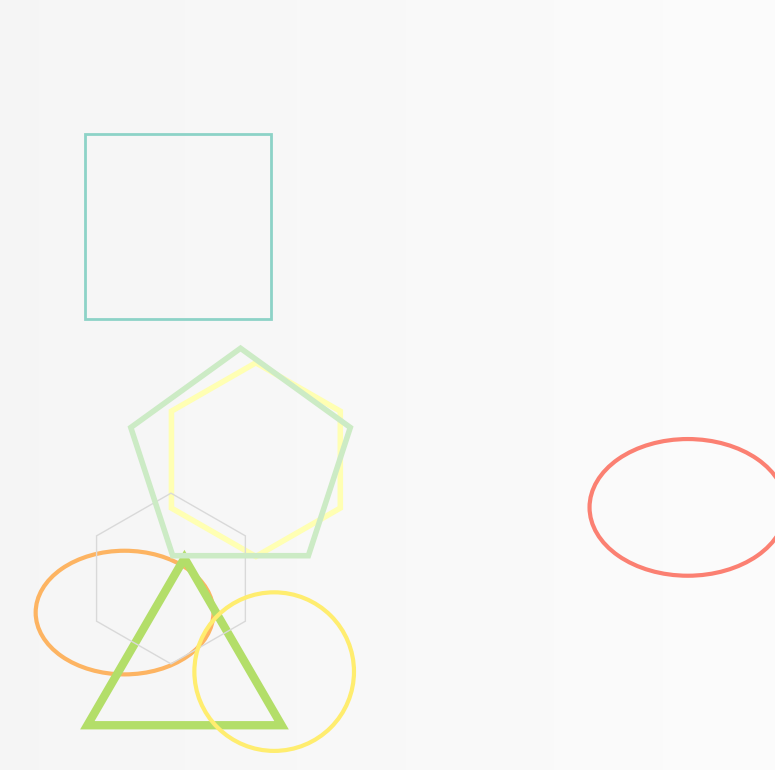[{"shape": "square", "thickness": 1, "radius": 0.6, "center": [0.229, 0.706]}, {"shape": "hexagon", "thickness": 2, "radius": 0.63, "center": [0.33, 0.403]}, {"shape": "oval", "thickness": 1.5, "radius": 0.63, "center": [0.887, 0.341]}, {"shape": "oval", "thickness": 1.5, "radius": 0.57, "center": [0.161, 0.204]}, {"shape": "triangle", "thickness": 3, "radius": 0.72, "center": [0.238, 0.13]}, {"shape": "hexagon", "thickness": 0.5, "radius": 0.55, "center": [0.221, 0.249]}, {"shape": "pentagon", "thickness": 2, "radius": 0.74, "center": [0.31, 0.399]}, {"shape": "circle", "thickness": 1.5, "radius": 0.51, "center": [0.354, 0.128]}]